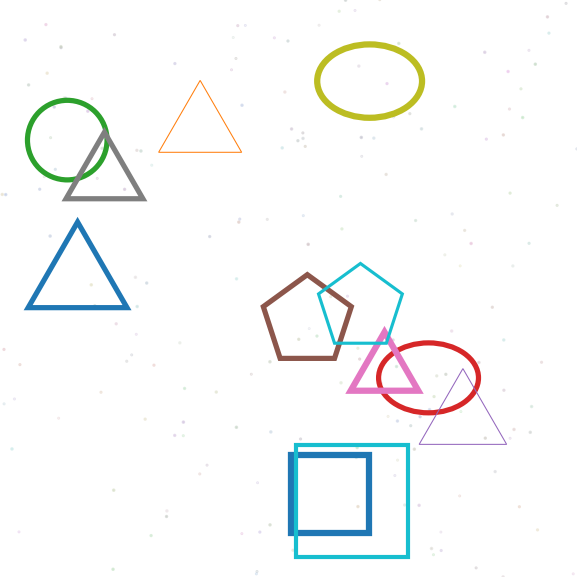[{"shape": "square", "thickness": 3, "radius": 0.34, "center": [0.571, 0.144]}, {"shape": "triangle", "thickness": 2.5, "radius": 0.49, "center": [0.134, 0.516]}, {"shape": "triangle", "thickness": 0.5, "radius": 0.41, "center": [0.347, 0.777]}, {"shape": "circle", "thickness": 2.5, "radius": 0.34, "center": [0.116, 0.757]}, {"shape": "oval", "thickness": 2.5, "radius": 0.43, "center": [0.742, 0.345]}, {"shape": "triangle", "thickness": 0.5, "radius": 0.44, "center": [0.802, 0.273]}, {"shape": "pentagon", "thickness": 2.5, "radius": 0.4, "center": [0.532, 0.443]}, {"shape": "triangle", "thickness": 3, "radius": 0.34, "center": [0.666, 0.356]}, {"shape": "triangle", "thickness": 2.5, "radius": 0.38, "center": [0.181, 0.693]}, {"shape": "oval", "thickness": 3, "radius": 0.45, "center": [0.64, 0.859]}, {"shape": "square", "thickness": 2, "radius": 0.48, "center": [0.61, 0.131]}, {"shape": "pentagon", "thickness": 1.5, "radius": 0.38, "center": [0.624, 0.467]}]